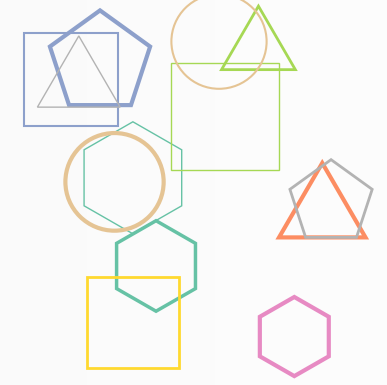[{"shape": "hexagon", "thickness": 2.5, "radius": 0.59, "center": [0.403, 0.309]}, {"shape": "hexagon", "thickness": 1, "radius": 0.73, "center": [0.343, 0.538]}, {"shape": "triangle", "thickness": 3, "radius": 0.64, "center": [0.832, 0.448]}, {"shape": "square", "thickness": 1.5, "radius": 0.6, "center": [0.184, 0.794]}, {"shape": "pentagon", "thickness": 3, "radius": 0.68, "center": [0.258, 0.837]}, {"shape": "hexagon", "thickness": 3, "radius": 0.51, "center": [0.76, 0.126]}, {"shape": "square", "thickness": 1, "radius": 0.7, "center": [0.58, 0.697]}, {"shape": "triangle", "thickness": 2, "radius": 0.55, "center": [0.667, 0.874]}, {"shape": "square", "thickness": 2, "radius": 0.59, "center": [0.343, 0.162]}, {"shape": "circle", "thickness": 3, "radius": 0.63, "center": [0.296, 0.528]}, {"shape": "circle", "thickness": 1.5, "radius": 0.61, "center": [0.565, 0.892]}, {"shape": "pentagon", "thickness": 2, "radius": 0.56, "center": [0.854, 0.474]}, {"shape": "triangle", "thickness": 1, "radius": 0.62, "center": [0.203, 0.783]}]